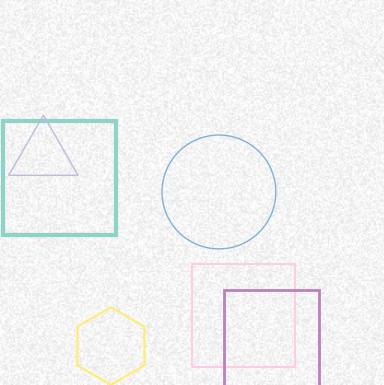[{"shape": "square", "thickness": 3, "radius": 0.74, "center": [0.154, 0.538]}, {"shape": "triangle", "thickness": 1, "radius": 0.52, "center": [0.113, 0.597]}, {"shape": "circle", "thickness": 1, "radius": 0.74, "center": [0.569, 0.501]}, {"shape": "square", "thickness": 1.5, "radius": 0.67, "center": [0.633, 0.181]}, {"shape": "square", "thickness": 2, "radius": 0.62, "center": [0.706, 0.122]}, {"shape": "hexagon", "thickness": 1.5, "radius": 0.5, "center": [0.288, 0.101]}]